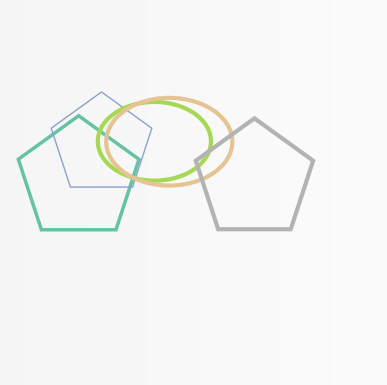[{"shape": "pentagon", "thickness": 2.5, "radius": 0.82, "center": [0.203, 0.536]}, {"shape": "pentagon", "thickness": 1, "radius": 0.68, "center": [0.262, 0.625]}, {"shape": "oval", "thickness": 3, "radius": 0.73, "center": [0.398, 0.633]}, {"shape": "oval", "thickness": 3, "radius": 0.81, "center": [0.437, 0.632]}, {"shape": "pentagon", "thickness": 3, "radius": 0.8, "center": [0.657, 0.533]}]